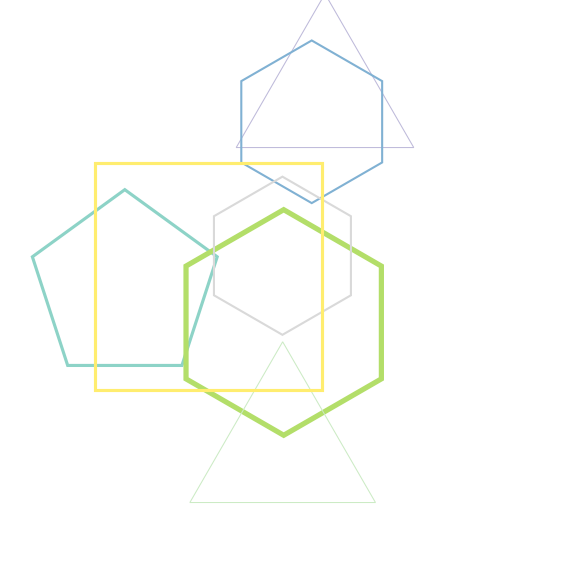[{"shape": "pentagon", "thickness": 1.5, "radius": 0.84, "center": [0.216, 0.502]}, {"shape": "triangle", "thickness": 0.5, "radius": 0.89, "center": [0.563, 0.832]}, {"shape": "hexagon", "thickness": 1, "radius": 0.7, "center": [0.54, 0.788]}, {"shape": "hexagon", "thickness": 2.5, "radius": 0.98, "center": [0.491, 0.441]}, {"shape": "hexagon", "thickness": 1, "radius": 0.68, "center": [0.489, 0.556]}, {"shape": "triangle", "thickness": 0.5, "radius": 0.93, "center": [0.489, 0.222]}, {"shape": "square", "thickness": 1.5, "radius": 0.98, "center": [0.361, 0.52]}]